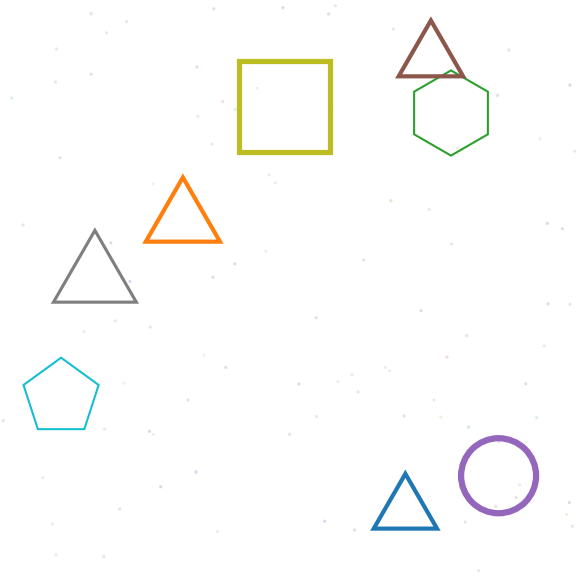[{"shape": "triangle", "thickness": 2, "radius": 0.32, "center": [0.702, 0.115]}, {"shape": "triangle", "thickness": 2, "radius": 0.37, "center": [0.317, 0.618]}, {"shape": "hexagon", "thickness": 1, "radius": 0.37, "center": [0.781, 0.803]}, {"shape": "circle", "thickness": 3, "radius": 0.32, "center": [0.863, 0.175]}, {"shape": "triangle", "thickness": 2, "radius": 0.32, "center": [0.746, 0.899]}, {"shape": "triangle", "thickness": 1.5, "radius": 0.41, "center": [0.164, 0.517]}, {"shape": "square", "thickness": 2.5, "radius": 0.39, "center": [0.493, 0.814]}, {"shape": "pentagon", "thickness": 1, "radius": 0.34, "center": [0.106, 0.311]}]